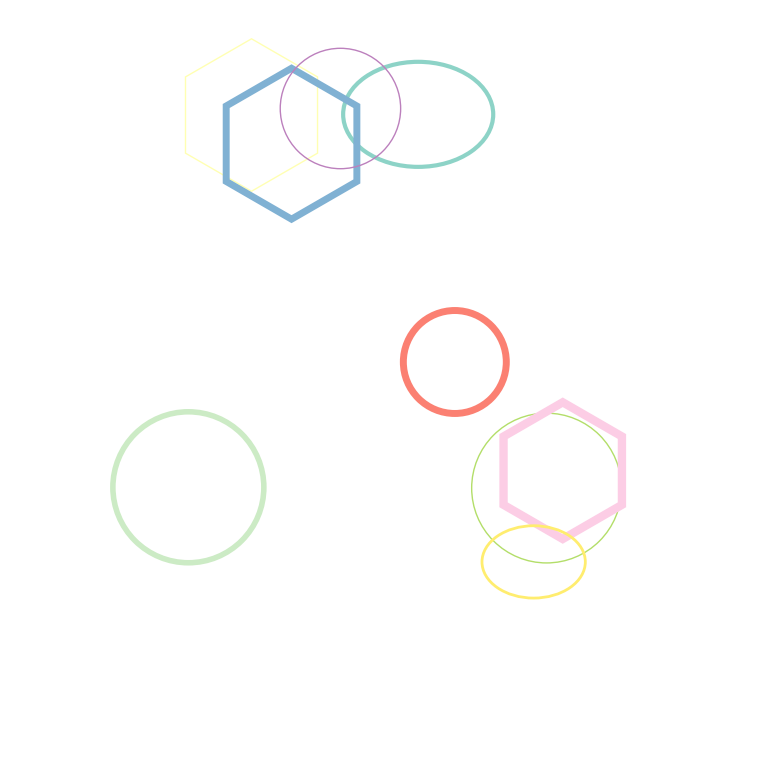[{"shape": "oval", "thickness": 1.5, "radius": 0.49, "center": [0.543, 0.852]}, {"shape": "hexagon", "thickness": 0.5, "radius": 0.5, "center": [0.327, 0.851]}, {"shape": "circle", "thickness": 2.5, "radius": 0.33, "center": [0.591, 0.53]}, {"shape": "hexagon", "thickness": 2.5, "radius": 0.49, "center": [0.379, 0.813]}, {"shape": "circle", "thickness": 0.5, "radius": 0.49, "center": [0.71, 0.366]}, {"shape": "hexagon", "thickness": 3, "radius": 0.44, "center": [0.731, 0.389]}, {"shape": "circle", "thickness": 0.5, "radius": 0.39, "center": [0.442, 0.859]}, {"shape": "circle", "thickness": 2, "radius": 0.49, "center": [0.245, 0.367]}, {"shape": "oval", "thickness": 1, "radius": 0.34, "center": [0.693, 0.27]}]